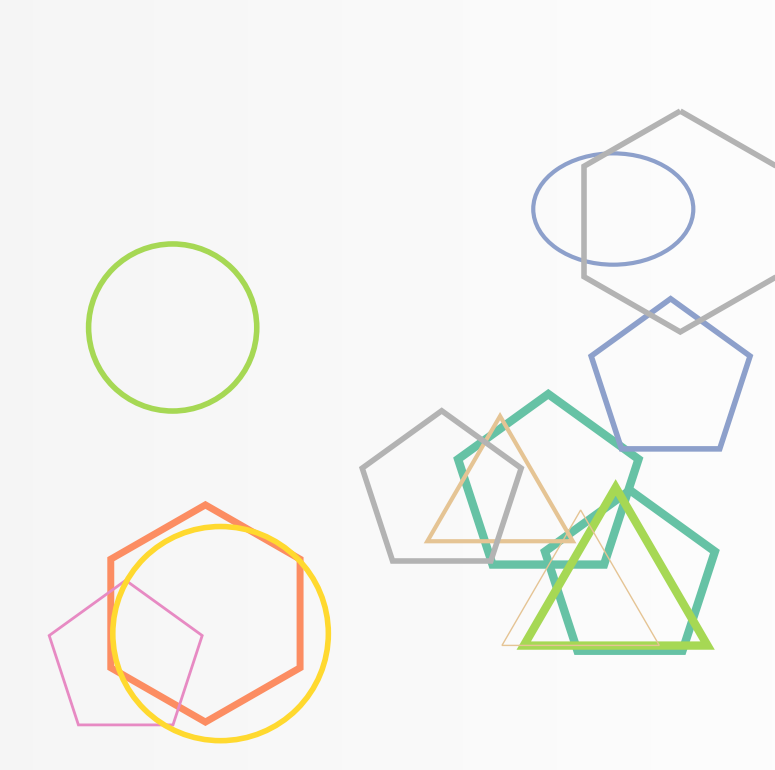[{"shape": "pentagon", "thickness": 3, "radius": 0.58, "center": [0.813, 0.248]}, {"shape": "pentagon", "thickness": 3, "radius": 0.61, "center": [0.707, 0.366]}, {"shape": "hexagon", "thickness": 2.5, "radius": 0.71, "center": [0.265, 0.203]}, {"shape": "oval", "thickness": 1.5, "radius": 0.52, "center": [0.791, 0.729]}, {"shape": "pentagon", "thickness": 2, "radius": 0.54, "center": [0.865, 0.504]}, {"shape": "pentagon", "thickness": 1, "radius": 0.52, "center": [0.162, 0.143]}, {"shape": "triangle", "thickness": 3, "radius": 0.68, "center": [0.794, 0.23]}, {"shape": "circle", "thickness": 2, "radius": 0.54, "center": [0.223, 0.575]}, {"shape": "circle", "thickness": 2, "radius": 0.7, "center": [0.285, 0.177]}, {"shape": "triangle", "thickness": 1.5, "radius": 0.54, "center": [0.645, 0.351]}, {"shape": "triangle", "thickness": 0.5, "radius": 0.59, "center": [0.749, 0.22]}, {"shape": "pentagon", "thickness": 2, "radius": 0.54, "center": [0.57, 0.359]}, {"shape": "hexagon", "thickness": 2, "radius": 0.72, "center": [0.878, 0.712]}]